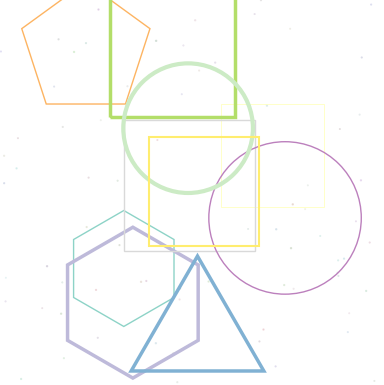[{"shape": "hexagon", "thickness": 1, "radius": 0.75, "center": [0.322, 0.303]}, {"shape": "square", "thickness": 0.5, "radius": 0.67, "center": [0.708, 0.595]}, {"shape": "hexagon", "thickness": 2.5, "radius": 0.98, "center": [0.345, 0.214]}, {"shape": "triangle", "thickness": 2.5, "radius": 0.99, "center": [0.513, 0.136]}, {"shape": "pentagon", "thickness": 1, "radius": 0.88, "center": [0.223, 0.871]}, {"shape": "square", "thickness": 2.5, "radius": 0.81, "center": [0.448, 0.858]}, {"shape": "square", "thickness": 1, "radius": 0.85, "center": [0.491, 0.518]}, {"shape": "circle", "thickness": 1, "radius": 0.99, "center": [0.74, 0.434]}, {"shape": "circle", "thickness": 3, "radius": 0.84, "center": [0.489, 0.667]}, {"shape": "square", "thickness": 1.5, "radius": 0.71, "center": [0.53, 0.503]}]